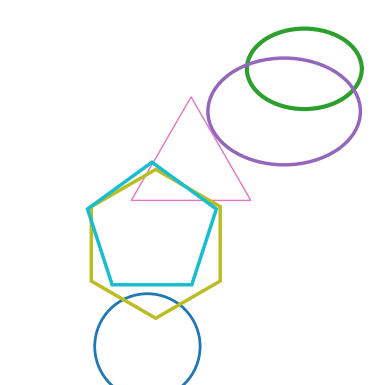[{"shape": "circle", "thickness": 2, "radius": 0.68, "center": [0.383, 0.1]}, {"shape": "oval", "thickness": 3, "radius": 0.75, "center": [0.79, 0.821]}, {"shape": "oval", "thickness": 2.5, "radius": 0.99, "center": [0.738, 0.711]}, {"shape": "triangle", "thickness": 1, "radius": 0.9, "center": [0.496, 0.569]}, {"shape": "hexagon", "thickness": 2.5, "radius": 0.97, "center": [0.405, 0.367]}, {"shape": "pentagon", "thickness": 2.5, "radius": 0.88, "center": [0.395, 0.403]}]